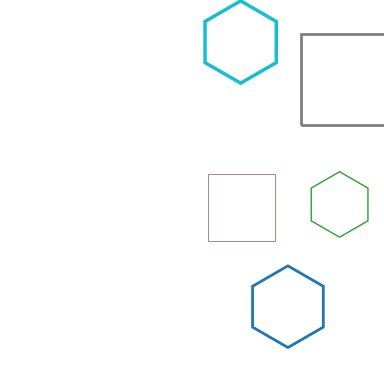[{"shape": "hexagon", "thickness": 2, "radius": 0.53, "center": [0.748, 0.203]}, {"shape": "hexagon", "thickness": 1, "radius": 0.43, "center": [0.882, 0.469]}, {"shape": "square", "thickness": 0.5, "radius": 0.43, "center": [0.627, 0.461]}, {"shape": "square", "thickness": 2, "radius": 0.59, "center": [0.899, 0.792]}, {"shape": "hexagon", "thickness": 2.5, "radius": 0.53, "center": [0.625, 0.891]}]